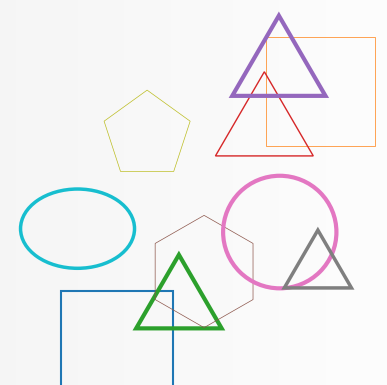[{"shape": "square", "thickness": 1.5, "radius": 0.72, "center": [0.302, 0.101]}, {"shape": "square", "thickness": 0.5, "radius": 0.7, "center": [0.827, 0.763]}, {"shape": "triangle", "thickness": 3, "radius": 0.64, "center": [0.462, 0.211]}, {"shape": "triangle", "thickness": 1, "radius": 0.73, "center": [0.682, 0.668]}, {"shape": "triangle", "thickness": 3, "radius": 0.69, "center": [0.72, 0.82]}, {"shape": "hexagon", "thickness": 0.5, "radius": 0.73, "center": [0.527, 0.295]}, {"shape": "circle", "thickness": 3, "radius": 0.73, "center": [0.722, 0.397]}, {"shape": "triangle", "thickness": 2.5, "radius": 0.5, "center": [0.82, 0.302]}, {"shape": "pentagon", "thickness": 0.5, "radius": 0.58, "center": [0.38, 0.649]}, {"shape": "oval", "thickness": 2.5, "radius": 0.74, "center": [0.2, 0.406]}]